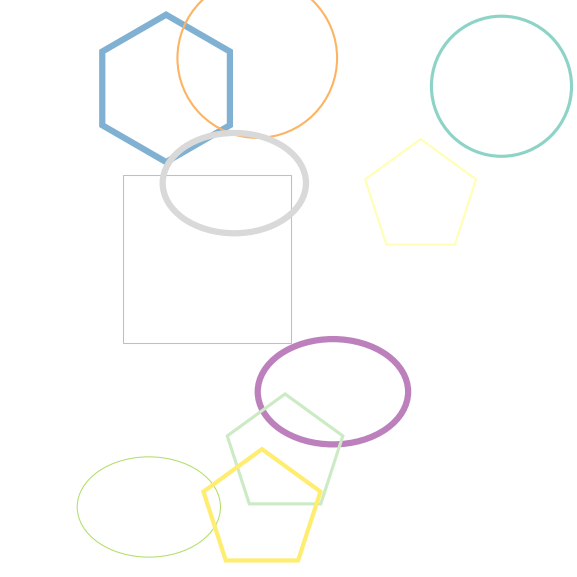[{"shape": "circle", "thickness": 1.5, "radius": 0.61, "center": [0.868, 0.85]}, {"shape": "pentagon", "thickness": 1, "radius": 0.5, "center": [0.728, 0.657]}, {"shape": "square", "thickness": 0.5, "radius": 0.73, "center": [0.358, 0.551]}, {"shape": "hexagon", "thickness": 3, "radius": 0.64, "center": [0.288, 0.846]}, {"shape": "circle", "thickness": 1, "radius": 0.69, "center": [0.445, 0.899]}, {"shape": "oval", "thickness": 0.5, "radius": 0.62, "center": [0.258, 0.121]}, {"shape": "oval", "thickness": 3, "radius": 0.62, "center": [0.406, 0.682]}, {"shape": "oval", "thickness": 3, "radius": 0.65, "center": [0.576, 0.321]}, {"shape": "pentagon", "thickness": 1.5, "radius": 0.53, "center": [0.494, 0.212]}, {"shape": "pentagon", "thickness": 2, "radius": 0.53, "center": [0.454, 0.115]}]